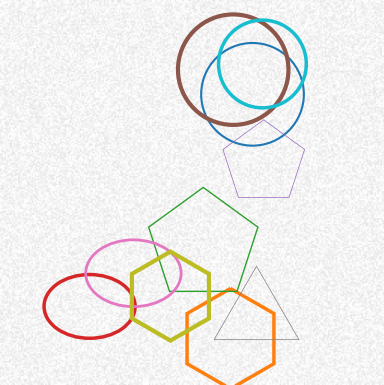[{"shape": "circle", "thickness": 1.5, "radius": 0.67, "center": [0.656, 0.755]}, {"shape": "hexagon", "thickness": 2.5, "radius": 0.65, "center": [0.599, 0.12]}, {"shape": "pentagon", "thickness": 1, "radius": 0.75, "center": [0.528, 0.364]}, {"shape": "oval", "thickness": 2.5, "radius": 0.59, "center": [0.233, 0.204]}, {"shape": "pentagon", "thickness": 0.5, "radius": 0.56, "center": [0.685, 0.577]}, {"shape": "circle", "thickness": 3, "radius": 0.72, "center": [0.606, 0.819]}, {"shape": "oval", "thickness": 2, "radius": 0.62, "center": [0.347, 0.29]}, {"shape": "triangle", "thickness": 0.5, "radius": 0.64, "center": [0.666, 0.181]}, {"shape": "hexagon", "thickness": 3, "radius": 0.58, "center": [0.443, 0.231]}, {"shape": "circle", "thickness": 2.5, "radius": 0.57, "center": [0.682, 0.834]}]